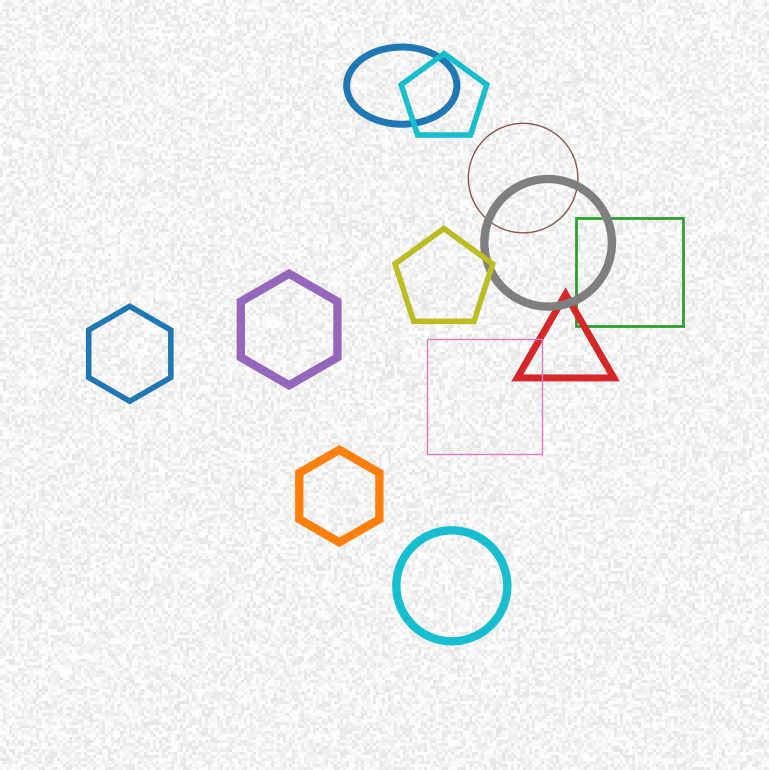[{"shape": "hexagon", "thickness": 2, "radius": 0.31, "center": [0.169, 0.541]}, {"shape": "oval", "thickness": 2.5, "radius": 0.36, "center": [0.522, 0.889]}, {"shape": "hexagon", "thickness": 3, "radius": 0.3, "center": [0.441, 0.356]}, {"shape": "square", "thickness": 1, "radius": 0.35, "center": [0.818, 0.647]}, {"shape": "triangle", "thickness": 2.5, "radius": 0.36, "center": [0.735, 0.545]}, {"shape": "hexagon", "thickness": 3, "radius": 0.36, "center": [0.375, 0.572]}, {"shape": "circle", "thickness": 0.5, "radius": 0.36, "center": [0.679, 0.769]}, {"shape": "square", "thickness": 0.5, "radius": 0.37, "center": [0.629, 0.485]}, {"shape": "circle", "thickness": 3, "radius": 0.41, "center": [0.712, 0.685]}, {"shape": "pentagon", "thickness": 2, "radius": 0.33, "center": [0.576, 0.637]}, {"shape": "pentagon", "thickness": 2, "radius": 0.29, "center": [0.577, 0.872]}, {"shape": "circle", "thickness": 3, "radius": 0.36, "center": [0.587, 0.239]}]